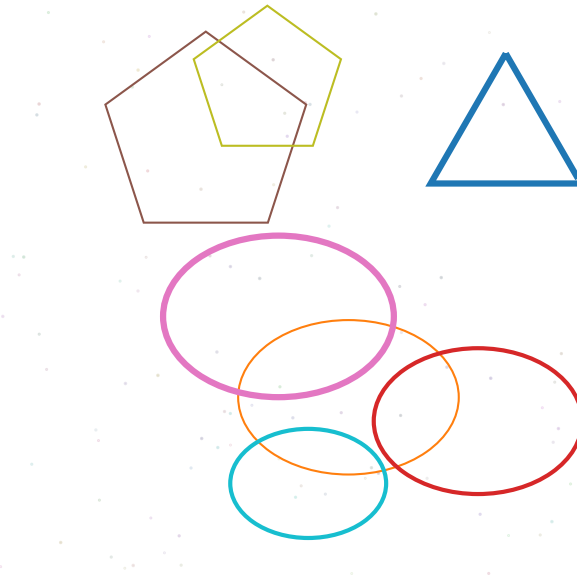[{"shape": "triangle", "thickness": 3, "radius": 0.75, "center": [0.876, 0.756]}, {"shape": "oval", "thickness": 1, "radius": 0.96, "center": [0.603, 0.311]}, {"shape": "oval", "thickness": 2, "radius": 0.9, "center": [0.828, 0.27]}, {"shape": "pentagon", "thickness": 1, "radius": 0.91, "center": [0.356, 0.762]}, {"shape": "oval", "thickness": 3, "radius": 1.0, "center": [0.482, 0.451]}, {"shape": "pentagon", "thickness": 1, "radius": 0.67, "center": [0.463, 0.855]}, {"shape": "oval", "thickness": 2, "radius": 0.67, "center": [0.534, 0.162]}]